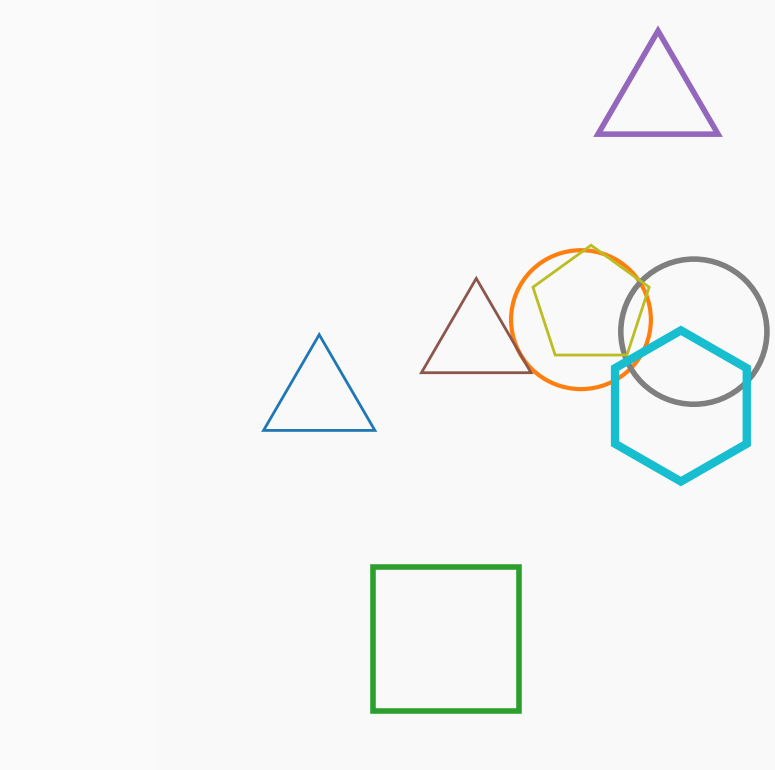[{"shape": "triangle", "thickness": 1, "radius": 0.41, "center": [0.412, 0.482]}, {"shape": "circle", "thickness": 1.5, "radius": 0.45, "center": [0.75, 0.585]}, {"shape": "square", "thickness": 2, "radius": 0.47, "center": [0.575, 0.17]}, {"shape": "triangle", "thickness": 2, "radius": 0.45, "center": [0.849, 0.87]}, {"shape": "triangle", "thickness": 1, "radius": 0.41, "center": [0.615, 0.557]}, {"shape": "circle", "thickness": 2, "radius": 0.47, "center": [0.895, 0.569]}, {"shape": "pentagon", "thickness": 1, "radius": 0.39, "center": [0.763, 0.603]}, {"shape": "hexagon", "thickness": 3, "radius": 0.49, "center": [0.879, 0.473]}]